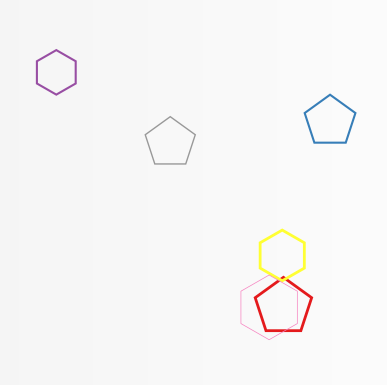[{"shape": "pentagon", "thickness": 2, "radius": 0.38, "center": [0.731, 0.203]}, {"shape": "pentagon", "thickness": 1.5, "radius": 0.34, "center": [0.852, 0.685]}, {"shape": "hexagon", "thickness": 1.5, "radius": 0.29, "center": [0.145, 0.812]}, {"shape": "hexagon", "thickness": 2, "radius": 0.33, "center": [0.728, 0.337]}, {"shape": "hexagon", "thickness": 0.5, "radius": 0.42, "center": [0.695, 0.202]}, {"shape": "pentagon", "thickness": 1, "radius": 0.34, "center": [0.439, 0.629]}]